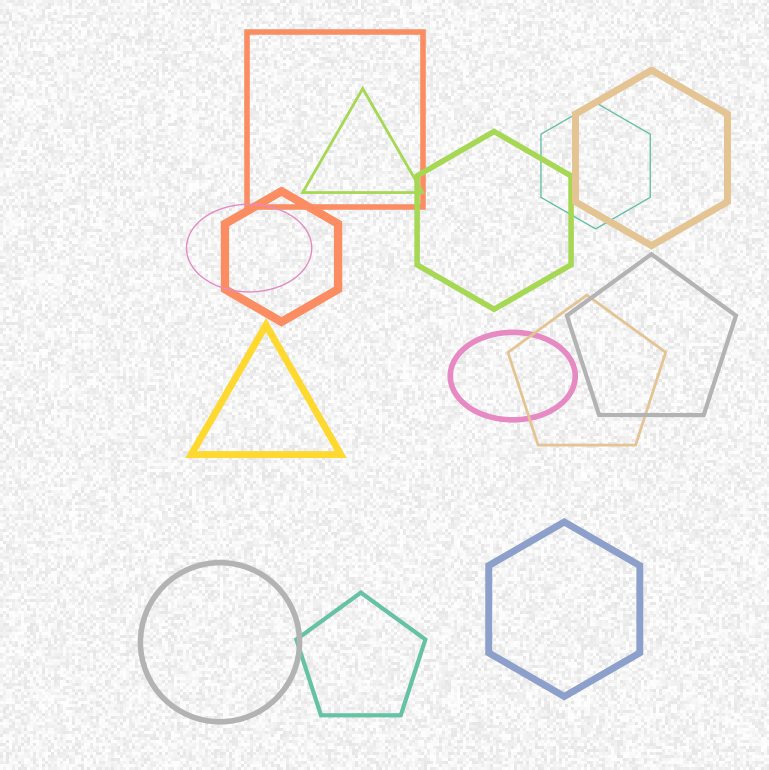[{"shape": "hexagon", "thickness": 0.5, "radius": 0.41, "center": [0.774, 0.785]}, {"shape": "pentagon", "thickness": 1.5, "radius": 0.44, "center": [0.469, 0.142]}, {"shape": "square", "thickness": 2, "radius": 0.57, "center": [0.435, 0.845]}, {"shape": "hexagon", "thickness": 3, "radius": 0.42, "center": [0.366, 0.667]}, {"shape": "hexagon", "thickness": 2.5, "radius": 0.57, "center": [0.733, 0.209]}, {"shape": "oval", "thickness": 0.5, "radius": 0.41, "center": [0.324, 0.678]}, {"shape": "oval", "thickness": 2, "radius": 0.41, "center": [0.666, 0.512]}, {"shape": "triangle", "thickness": 1, "radius": 0.45, "center": [0.471, 0.795]}, {"shape": "hexagon", "thickness": 2, "radius": 0.58, "center": [0.642, 0.714]}, {"shape": "triangle", "thickness": 2.5, "radius": 0.56, "center": [0.345, 0.466]}, {"shape": "pentagon", "thickness": 1, "radius": 0.54, "center": [0.762, 0.509]}, {"shape": "hexagon", "thickness": 2.5, "radius": 0.57, "center": [0.846, 0.795]}, {"shape": "pentagon", "thickness": 1.5, "radius": 0.58, "center": [0.846, 0.554]}, {"shape": "circle", "thickness": 2, "radius": 0.52, "center": [0.286, 0.166]}]